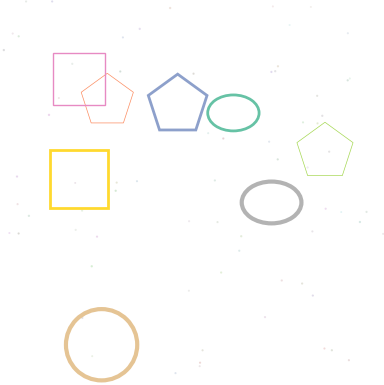[{"shape": "oval", "thickness": 2, "radius": 0.33, "center": [0.606, 0.707]}, {"shape": "pentagon", "thickness": 0.5, "radius": 0.36, "center": [0.279, 0.738]}, {"shape": "pentagon", "thickness": 2, "radius": 0.4, "center": [0.461, 0.727]}, {"shape": "square", "thickness": 1, "radius": 0.34, "center": [0.206, 0.795]}, {"shape": "pentagon", "thickness": 0.5, "radius": 0.38, "center": [0.844, 0.606]}, {"shape": "square", "thickness": 2, "radius": 0.37, "center": [0.204, 0.535]}, {"shape": "circle", "thickness": 3, "radius": 0.46, "center": [0.264, 0.105]}, {"shape": "oval", "thickness": 3, "radius": 0.39, "center": [0.705, 0.474]}]